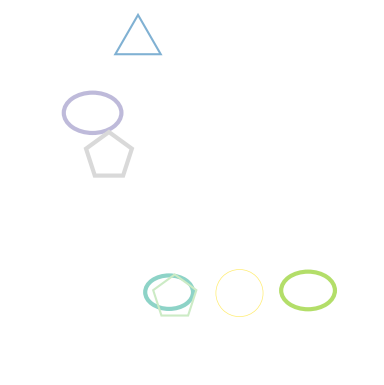[{"shape": "oval", "thickness": 3, "radius": 0.31, "center": [0.439, 0.241]}, {"shape": "oval", "thickness": 3, "radius": 0.37, "center": [0.241, 0.707]}, {"shape": "triangle", "thickness": 1.5, "radius": 0.34, "center": [0.358, 0.893]}, {"shape": "oval", "thickness": 3, "radius": 0.35, "center": [0.8, 0.246]}, {"shape": "pentagon", "thickness": 3, "radius": 0.31, "center": [0.283, 0.595]}, {"shape": "pentagon", "thickness": 1.5, "radius": 0.29, "center": [0.454, 0.228]}, {"shape": "circle", "thickness": 0.5, "radius": 0.31, "center": [0.622, 0.239]}]